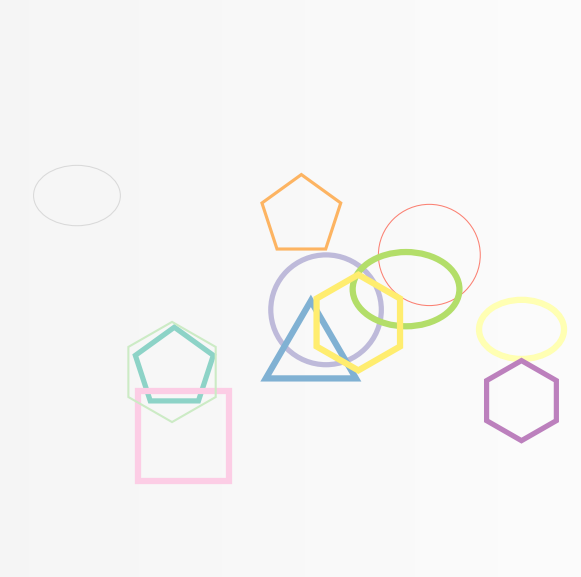[{"shape": "pentagon", "thickness": 2.5, "radius": 0.35, "center": [0.3, 0.362]}, {"shape": "oval", "thickness": 3, "radius": 0.37, "center": [0.897, 0.429]}, {"shape": "circle", "thickness": 2.5, "radius": 0.48, "center": [0.561, 0.463]}, {"shape": "circle", "thickness": 0.5, "radius": 0.44, "center": [0.739, 0.558]}, {"shape": "triangle", "thickness": 3, "radius": 0.45, "center": [0.535, 0.389]}, {"shape": "pentagon", "thickness": 1.5, "radius": 0.36, "center": [0.518, 0.626]}, {"shape": "oval", "thickness": 3, "radius": 0.46, "center": [0.699, 0.498]}, {"shape": "square", "thickness": 3, "radius": 0.39, "center": [0.315, 0.244]}, {"shape": "oval", "thickness": 0.5, "radius": 0.37, "center": [0.132, 0.661]}, {"shape": "hexagon", "thickness": 2.5, "radius": 0.35, "center": [0.897, 0.305]}, {"shape": "hexagon", "thickness": 1, "radius": 0.43, "center": [0.296, 0.355]}, {"shape": "hexagon", "thickness": 3, "radius": 0.41, "center": [0.616, 0.441]}]